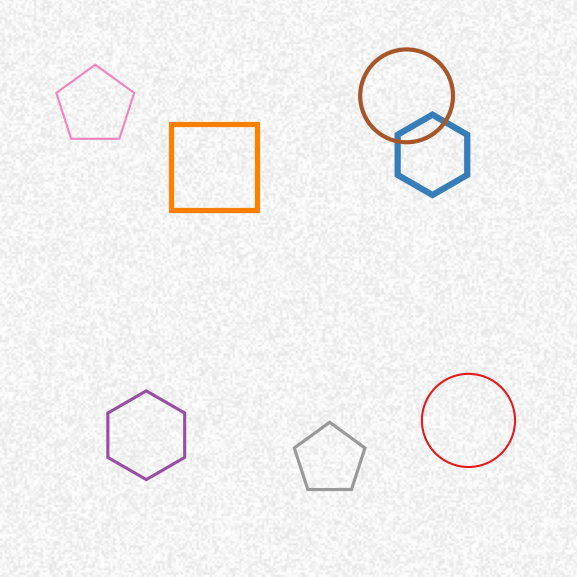[{"shape": "circle", "thickness": 1, "radius": 0.4, "center": [0.811, 0.271]}, {"shape": "hexagon", "thickness": 3, "radius": 0.35, "center": [0.749, 0.731]}, {"shape": "hexagon", "thickness": 1.5, "radius": 0.38, "center": [0.253, 0.245]}, {"shape": "square", "thickness": 2.5, "radius": 0.37, "center": [0.371, 0.71]}, {"shape": "circle", "thickness": 2, "radius": 0.4, "center": [0.704, 0.833]}, {"shape": "pentagon", "thickness": 1, "radius": 0.35, "center": [0.165, 0.816]}, {"shape": "pentagon", "thickness": 1.5, "radius": 0.32, "center": [0.571, 0.204]}]